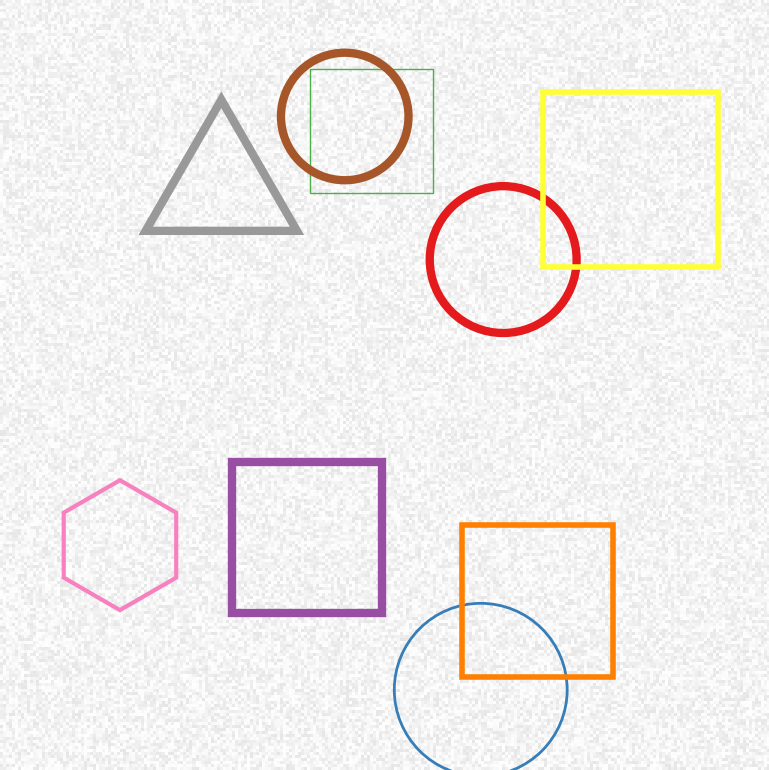[{"shape": "circle", "thickness": 3, "radius": 0.48, "center": [0.653, 0.663]}, {"shape": "circle", "thickness": 1, "radius": 0.56, "center": [0.624, 0.104]}, {"shape": "square", "thickness": 0.5, "radius": 0.4, "center": [0.482, 0.83]}, {"shape": "square", "thickness": 3, "radius": 0.49, "center": [0.398, 0.302]}, {"shape": "square", "thickness": 2, "radius": 0.49, "center": [0.698, 0.219]}, {"shape": "square", "thickness": 2, "radius": 0.57, "center": [0.819, 0.767]}, {"shape": "circle", "thickness": 3, "radius": 0.41, "center": [0.448, 0.849]}, {"shape": "hexagon", "thickness": 1.5, "radius": 0.42, "center": [0.156, 0.292]}, {"shape": "triangle", "thickness": 3, "radius": 0.57, "center": [0.287, 0.757]}]